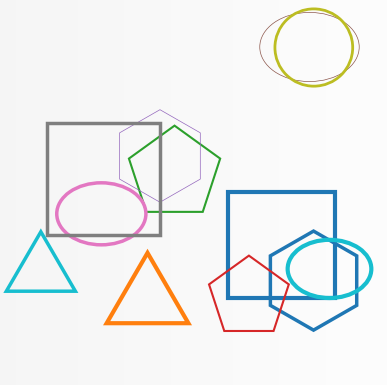[{"shape": "square", "thickness": 3, "radius": 0.69, "center": [0.726, 0.364]}, {"shape": "hexagon", "thickness": 2.5, "radius": 0.64, "center": [0.809, 0.271]}, {"shape": "triangle", "thickness": 3, "radius": 0.61, "center": [0.381, 0.221]}, {"shape": "pentagon", "thickness": 1.5, "radius": 0.62, "center": [0.45, 0.55]}, {"shape": "pentagon", "thickness": 1.5, "radius": 0.54, "center": [0.642, 0.228]}, {"shape": "hexagon", "thickness": 0.5, "radius": 0.6, "center": [0.413, 0.595]}, {"shape": "oval", "thickness": 0.5, "radius": 0.64, "center": [0.799, 0.878]}, {"shape": "oval", "thickness": 2.5, "radius": 0.58, "center": [0.262, 0.445]}, {"shape": "square", "thickness": 2.5, "radius": 0.73, "center": [0.267, 0.536]}, {"shape": "circle", "thickness": 2, "radius": 0.5, "center": [0.81, 0.877]}, {"shape": "triangle", "thickness": 2.5, "radius": 0.51, "center": [0.105, 0.295]}, {"shape": "oval", "thickness": 3, "radius": 0.54, "center": [0.85, 0.302]}]